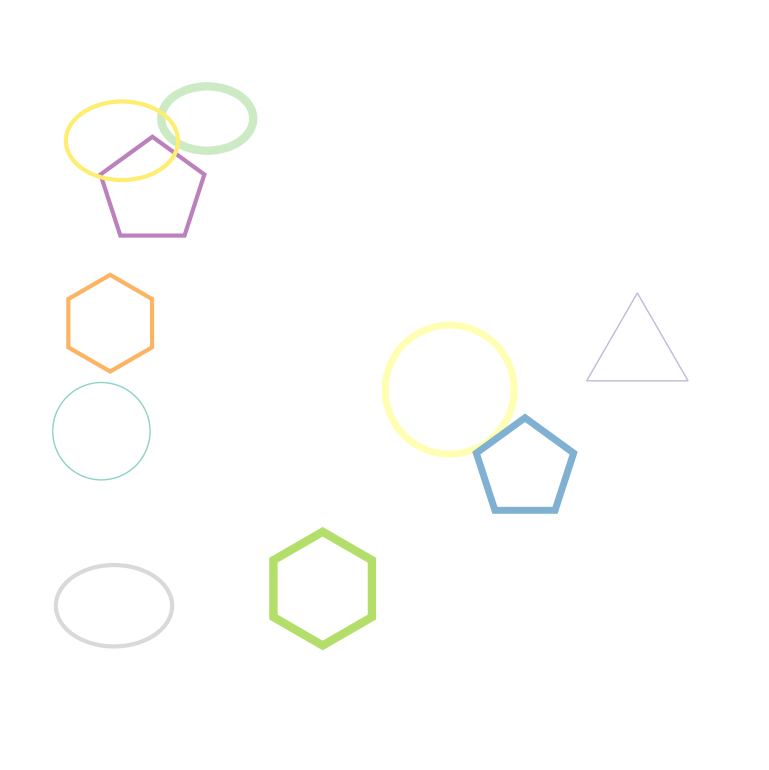[{"shape": "circle", "thickness": 0.5, "radius": 0.32, "center": [0.132, 0.44]}, {"shape": "circle", "thickness": 2.5, "radius": 0.42, "center": [0.584, 0.494]}, {"shape": "triangle", "thickness": 0.5, "radius": 0.38, "center": [0.828, 0.543]}, {"shape": "pentagon", "thickness": 2.5, "radius": 0.33, "center": [0.682, 0.391]}, {"shape": "hexagon", "thickness": 1.5, "radius": 0.31, "center": [0.143, 0.58]}, {"shape": "hexagon", "thickness": 3, "radius": 0.37, "center": [0.419, 0.236]}, {"shape": "oval", "thickness": 1.5, "radius": 0.38, "center": [0.148, 0.213]}, {"shape": "pentagon", "thickness": 1.5, "radius": 0.35, "center": [0.198, 0.751]}, {"shape": "oval", "thickness": 3, "radius": 0.3, "center": [0.269, 0.846]}, {"shape": "oval", "thickness": 1.5, "radius": 0.36, "center": [0.158, 0.817]}]